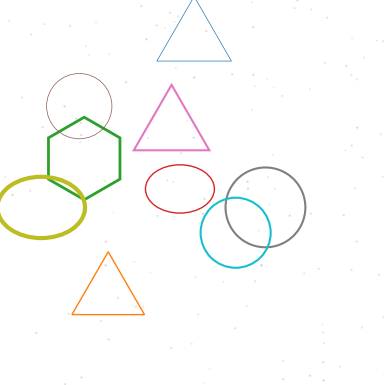[{"shape": "triangle", "thickness": 0.5, "radius": 0.56, "center": [0.504, 0.897]}, {"shape": "triangle", "thickness": 1, "radius": 0.54, "center": [0.281, 0.237]}, {"shape": "hexagon", "thickness": 2, "radius": 0.54, "center": [0.219, 0.588]}, {"shape": "oval", "thickness": 1, "radius": 0.45, "center": [0.467, 0.509]}, {"shape": "circle", "thickness": 0.5, "radius": 0.42, "center": [0.206, 0.724]}, {"shape": "triangle", "thickness": 1.5, "radius": 0.57, "center": [0.446, 0.666]}, {"shape": "circle", "thickness": 1.5, "radius": 0.52, "center": [0.689, 0.461]}, {"shape": "oval", "thickness": 3, "radius": 0.57, "center": [0.107, 0.461]}, {"shape": "circle", "thickness": 1.5, "radius": 0.46, "center": [0.612, 0.395]}]